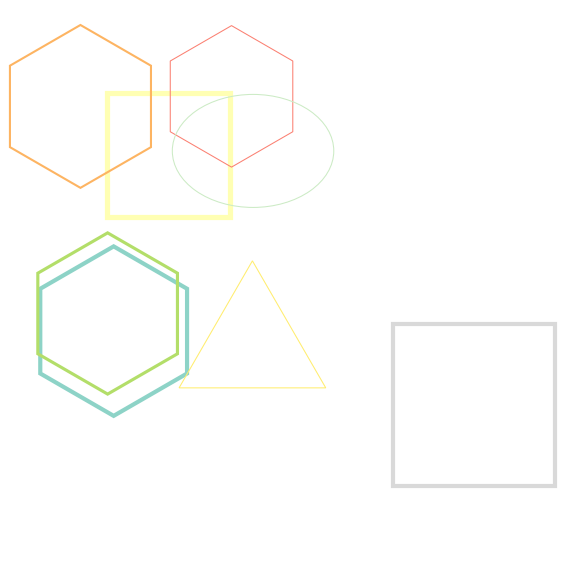[{"shape": "hexagon", "thickness": 2, "radius": 0.73, "center": [0.197, 0.426]}, {"shape": "square", "thickness": 2.5, "radius": 0.54, "center": [0.292, 0.731]}, {"shape": "hexagon", "thickness": 0.5, "radius": 0.61, "center": [0.401, 0.832]}, {"shape": "hexagon", "thickness": 1, "radius": 0.7, "center": [0.139, 0.815]}, {"shape": "hexagon", "thickness": 1.5, "radius": 0.7, "center": [0.186, 0.456]}, {"shape": "square", "thickness": 2, "radius": 0.7, "center": [0.821, 0.298]}, {"shape": "oval", "thickness": 0.5, "radius": 0.7, "center": [0.438, 0.738]}, {"shape": "triangle", "thickness": 0.5, "radius": 0.73, "center": [0.437, 0.401]}]